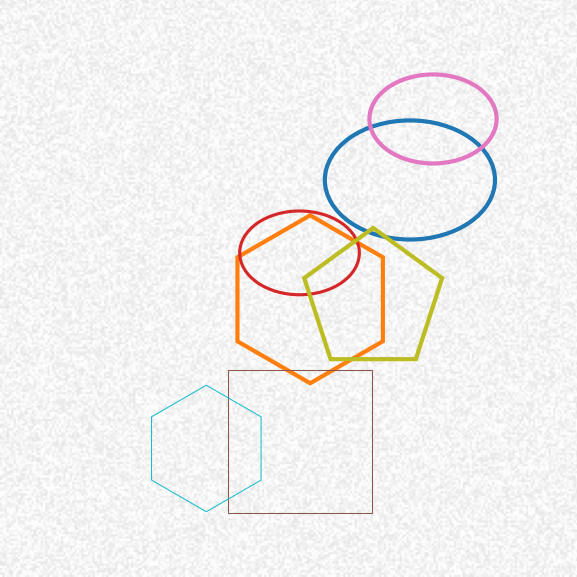[{"shape": "oval", "thickness": 2, "radius": 0.74, "center": [0.71, 0.687]}, {"shape": "hexagon", "thickness": 2, "radius": 0.73, "center": [0.537, 0.481]}, {"shape": "oval", "thickness": 1.5, "radius": 0.52, "center": [0.519, 0.561]}, {"shape": "square", "thickness": 0.5, "radius": 0.62, "center": [0.52, 0.234]}, {"shape": "oval", "thickness": 2, "radius": 0.55, "center": [0.75, 0.793]}, {"shape": "pentagon", "thickness": 2, "radius": 0.63, "center": [0.646, 0.479]}, {"shape": "hexagon", "thickness": 0.5, "radius": 0.55, "center": [0.357, 0.223]}]